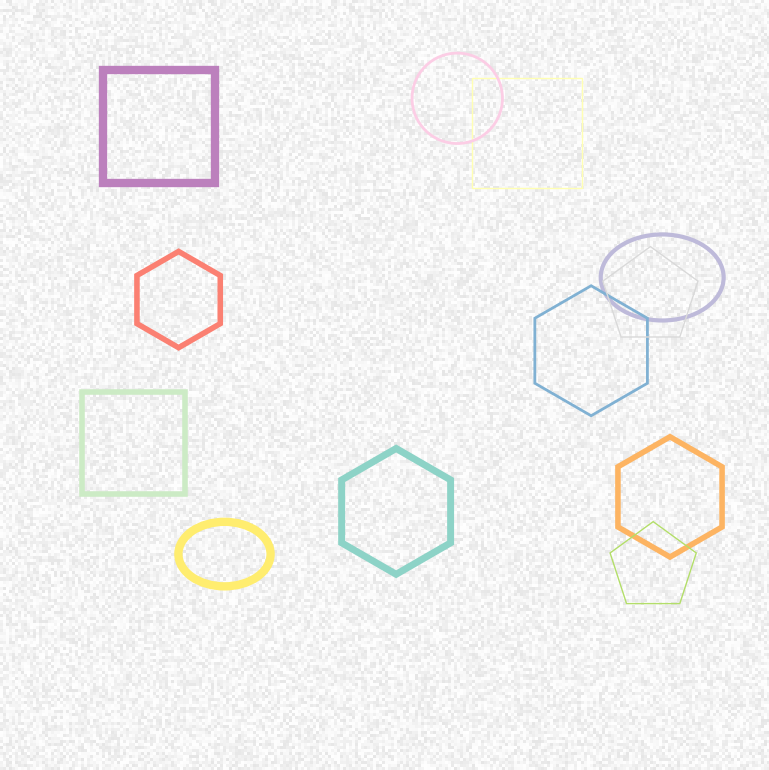[{"shape": "hexagon", "thickness": 2.5, "radius": 0.41, "center": [0.514, 0.336]}, {"shape": "square", "thickness": 0.5, "radius": 0.36, "center": [0.684, 0.827]}, {"shape": "oval", "thickness": 1.5, "radius": 0.4, "center": [0.86, 0.64]}, {"shape": "hexagon", "thickness": 2, "radius": 0.31, "center": [0.232, 0.611]}, {"shape": "hexagon", "thickness": 1, "radius": 0.42, "center": [0.768, 0.544]}, {"shape": "hexagon", "thickness": 2, "radius": 0.39, "center": [0.87, 0.355]}, {"shape": "pentagon", "thickness": 0.5, "radius": 0.29, "center": [0.848, 0.264]}, {"shape": "circle", "thickness": 1, "radius": 0.29, "center": [0.594, 0.872]}, {"shape": "pentagon", "thickness": 0.5, "radius": 0.32, "center": [0.845, 0.615]}, {"shape": "square", "thickness": 3, "radius": 0.36, "center": [0.206, 0.836]}, {"shape": "square", "thickness": 2, "radius": 0.33, "center": [0.173, 0.425]}, {"shape": "oval", "thickness": 3, "radius": 0.3, "center": [0.292, 0.28]}]